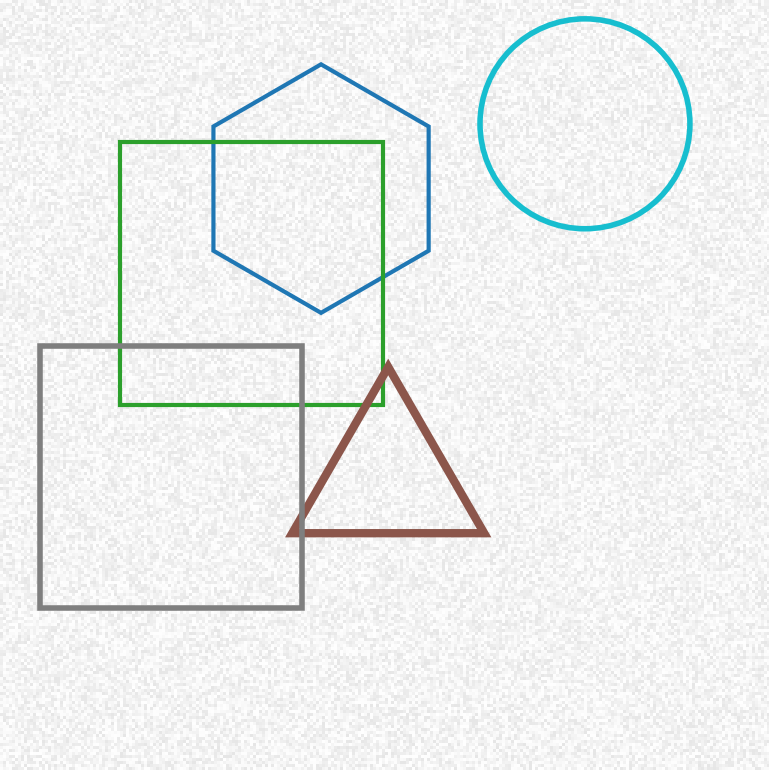[{"shape": "hexagon", "thickness": 1.5, "radius": 0.81, "center": [0.417, 0.755]}, {"shape": "square", "thickness": 1.5, "radius": 0.85, "center": [0.326, 0.645]}, {"shape": "triangle", "thickness": 3, "radius": 0.72, "center": [0.504, 0.379]}, {"shape": "square", "thickness": 2, "radius": 0.85, "center": [0.222, 0.381]}, {"shape": "circle", "thickness": 2, "radius": 0.68, "center": [0.76, 0.839]}]